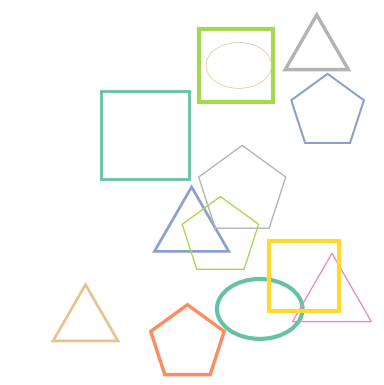[{"shape": "square", "thickness": 2, "radius": 0.57, "center": [0.376, 0.65]}, {"shape": "oval", "thickness": 3, "radius": 0.56, "center": [0.675, 0.198]}, {"shape": "pentagon", "thickness": 2.5, "radius": 0.5, "center": [0.487, 0.108]}, {"shape": "triangle", "thickness": 2, "radius": 0.56, "center": [0.498, 0.403]}, {"shape": "pentagon", "thickness": 1.5, "radius": 0.5, "center": [0.851, 0.709]}, {"shape": "triangle", "thickness": 1, "radius": 0.59, "center": [0.862, 0.224]}, {"shape": "pentagon", "thickness": 1, "radius": 0.52, "center": [0.572, 0.385]}, {"shape": "square", "thickness": 3, "radius": 0.48, "center": [0.613, 0.829]}, {"shape": "square", "thickness": 3, "radius": 0.46, "center": [0.789, 0.283]}, {"shape": "triangle", "thickness": 2, "radius": 0.49, "center": [0.222, 0.163]}, {"shape": "oval", "thickness": 0.5, "radius": 0.43, "center": [0.62, 0.83]}, {"shape": "pentagon", "thickness": 1, "radius": 0.59, "center": [0.629, 0.503]}, {"shape": "triangle", "thickness": 2.5, "radius": 0.47, "center": [0.823, 0.867]}]